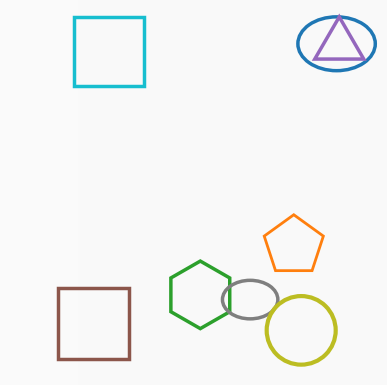[{"shape": "oval", "thickness": 2.5, "radius": 0.5, "center": [0.869, 0.886]}, {"shape": "pentagon", "thickness": 2, "radius": 0.4, "center": [0.758, 0.362]}, {"shape": "hexagon", "thickness": 2.5, "radius": 0.44, "center": [0.517, 0.234]}, {"shape": "triangle", "thickness": 2.5, "radius": 0.36, "center": [0.875, 0.883]}, {"shape": "square", "thickness": 2.5, "radius": 0.46, "center": [0.242, 0.16]}, {"shape": "oval", "thickness": 2.5, "radius": 0.36, "center": [0.646, 0.222]}, {"shape": "circle", "thickness": 3, "radius": 0.45, "center": [0.777, 0.142]}, {"shape": "square", "thickness": 2.5, "radius": 0.45, "center": [0.282, 0.865]}]